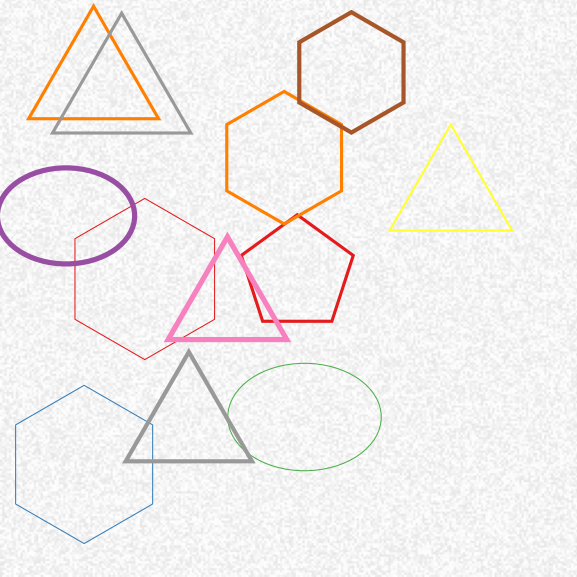[{"shape": "hexagon", "thickness": 0.5, "radius": 0.7, "center": [0.251, 0.516]}, {"shape": "pentagon", "thickness": 1.5, "radius": 0.51, "center": [0.515, 0.525]}, {"shape": "hexagon", "thickness": 0.5, "radius": 0.69, "center": [0.146, 0.195]}, {"shape": "oval", "thickness": 0.5, "radius": 0.66, "center": [0.527, 0.277]}, {"shape": "oval", "thickness": 2.5, "radius": 0.59, "center": [0.114, 0.625]}, {"shape": "triangle", "thickness": 1.5, "radius": 0.65, "center": [0.162, 0.859]}, {"shape": "hexagon", "thickness": 1.5, "radius": 0.57, "center": [0.492, 0.726]}, {"shape": "triangle", "thickness": 1, "radius": 0.61, "center": [0.781, 0.661]}, {"shape": "hexagon", "thickness": 2, "radius": 0.52, "center": [0.608, 0.874]}, {"shape": "triangle", "thickness": 2.5, "radius": 0.59, "center": [0.394, 0.47]}, {"shape": "triangle", "thickness": 1.5, "radius": 0.69, "center": [0.211, 0.838]}, {"shape": "triangle", "thickness": 2, "radius": 0.63, "center": [0.327, 0.263]}]